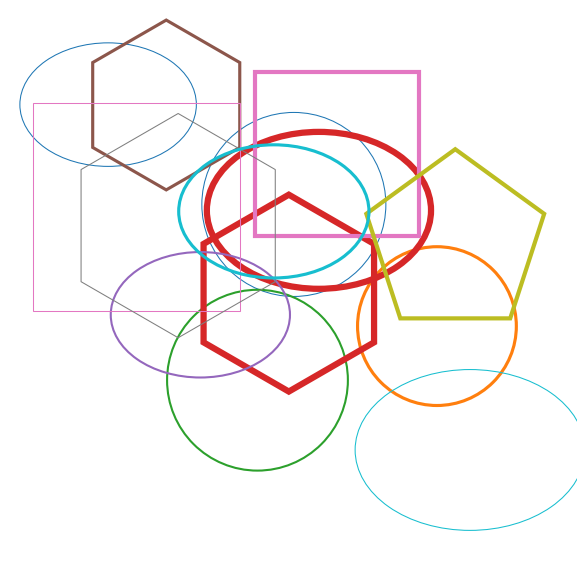[{"shape": "circle", "thickness": 0.5, "radius": 0.8, "center": [0.509, 0.645]}, {"shape": "oval", "thickness": 0.5, "radius": 0.76, "center": [0.187, 0.818]}, {"shape": "circle", "thickness": 1.5, "radius": 0.69, "center": [0.757, 0.434]}, {"shape": "circle", "thickness": 1, "radius": 0.78, "center": [0.446, 0.341]}, {"shape": "hexagon", "thickness": 3, "radius": 0.85, "center": [0.5, 0.492]}, {"shape": "oval", "thickness": 3, "radius": 0.97, "center": [0.552, 0.635]}, {"shape": "oval", "thickness": 1, "radius": 0.78, "center": [0.347, 0.454]}, {"shape": "hexagon", "thickness": 1.5, "radius": 0.74, "center": [0.288, 0.817]}, {"shape": "square", "thickness": 2, "radius": 0.71, "center": [0.584, 0.732]}, {"shape": "square", "thickness": 0.5, "radius": 0.9, "center": [0.236, 0.641]}, {"shape": "hexagon", "thickness": 0.5, "radius": 0.97, "center": [0.309, 0.608]}, {"shape": "pentagon", "thickness": 2, "radius": 0.81, "center": [0.788, 0.579]}, {"shape": "oval", "thickness": 0.5, "radius": 0.99, "center": [0.814, 0.22]}, {"shape": "oval", "thickness": 1.5, "radius": 0.82, "center": [0.474, 0.633]}]